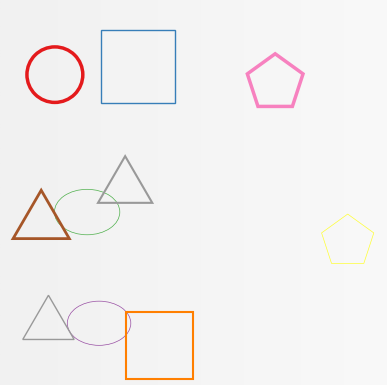[{"shape": "circle", "thickness": 2.5, "radius": 0.36, "center": [0.142, 0.806]}, {"shape": "square", "thickness": 1, "radius": 0.48, "center": [0.357, 0.827]}, {"shape": "oval", "thickness": 0.5, "radius": 0.42, "center": [0.225, 0.449]}, {"shape": "oval", "thickness": 0.5, "radius": 0.41, "center": [0.256, 0.16]}, {"shape": "square", "thickness": 1.5, "radius": 0.43, "center": [0.412, 0.103]}, {"shape": "pentagon", "thickness": 0.5, "radius": 0.35, "center": [0.897, 0.373]}, {"shape": "triangle", "thickness": 2, "radius": 0.42, "center": [0.106, 0.422]}, {"shape": "pentagon", "thickness": 2.5, "radius": 0.38, "center": [0.71, 0.785]}, {"shape": "triangle", "thickness": 1.5, "radius": 0.4, "center": [0.323, 0.514]}, {"shape": "triangle", "thickness": 1, "radius": 0.38, "center": [0.125, 0.157]}]